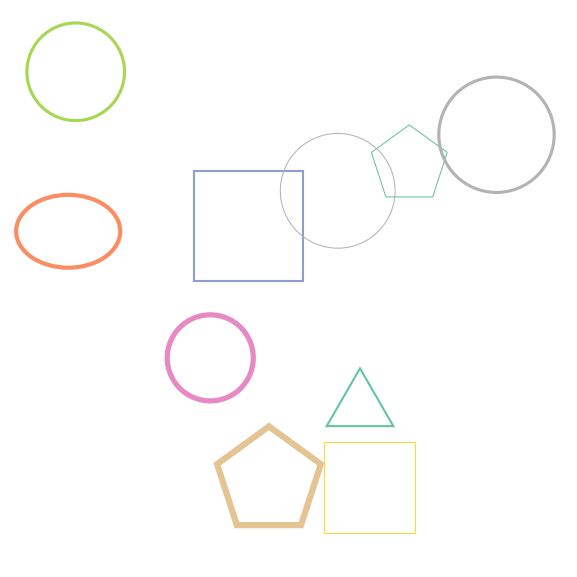[{"shape": "triangle", "thickness": 1, "radius": 0.33, "center": [0.623, 0.295]}, {"shape": "pentagon", "thickness": 0.5, "radius": 0.34, "center": [0.709, 0.714]}, {"shape": "oval", "thickness": 2, "radius": 0.45, "center": [0.118, 0.599]}, {"shape": "square", "thickness": 1, "radius": 0.47, "center": [0.431, 0.608]}, {"shape": "circle", "thickness": 2.5, "radius": 0.37, "center": [0.364, 0.379]}, {"shape": "circle", "thickness": 1.5, "radius": 0.42, "center": [0.131, 0.875]}, {"shape": "square", "thickness": 0.5, "radius": 0.39, "center": [0.64, 0.155]}, {"shape": "pentagon", "thickness": 3, "radius": 0.47, "center": [0.466, 0.166]}, {"shape": "circle", "thickness": 0.5, "radius": 0.5, "center": [0.585, 0.669]}, {"shape": "circle", "thickness": 1.5, "radius": 0.5, "center": [0.86, 0.766]}]